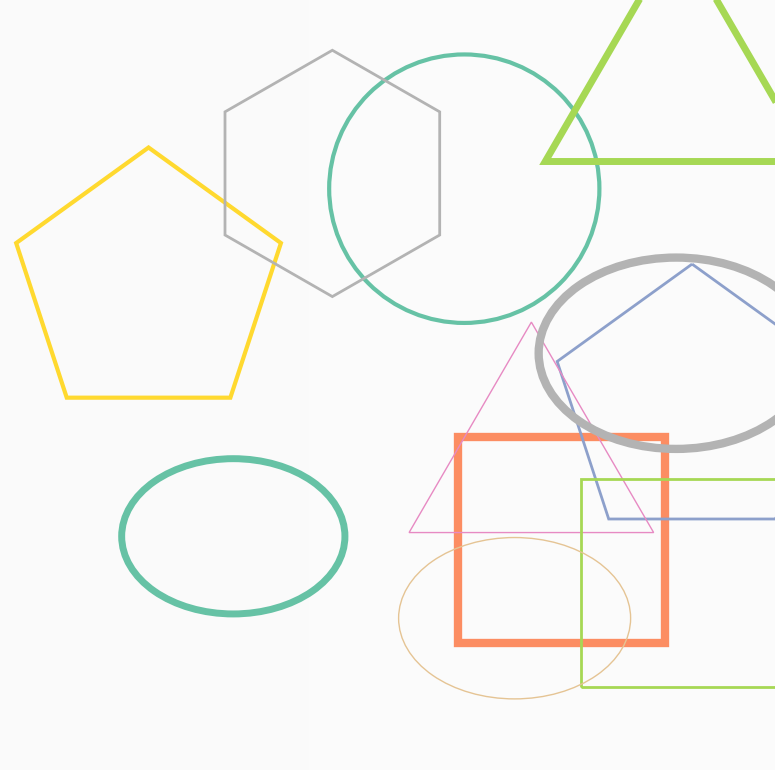[{"shape": "circle", "thickness": 1.5, "radius": 0.87, "center": [0.599, 0.755]}, {"shape": "oval", "thickness": 2.5, "radius": 0.72, "center": [0.301, 0.303]}, {"shape": "square", "thickness": 3, "radius": 0.67, "center": [0.724, 0.299]}, {"shape": "pentagon", "thickness": 1, "radius": 0.92, "center": [0.893, 0.474]}, {"shape": "triangle", "thickness": 0.5, "radius": 0.91, "center": [0.686, 0.399]}, {"shape": "triangle", "thickness": 2.5, "radius": 0.99, "center": [0.875, 0.889]}, {"shape": "square", "thickness": 1, "radius": 0.68, "center": [0.884, 0.243]}, {"shape": "pentagon", "thickness": 1.5, "radius": 0.9, "center": [0.192, 0.629]}, {"shape": "oval", "thickness": 0.5, "radius": 0.75, "center": [0.664, 0.197]}, {"shape": "oval", "thickness": 3, "radius": 0.89, "center": [0.873, 0.541]}, {"shape": "hexagon", "thickness": 1, "radius": 0.8, "center": [0.429, 0.775]}]